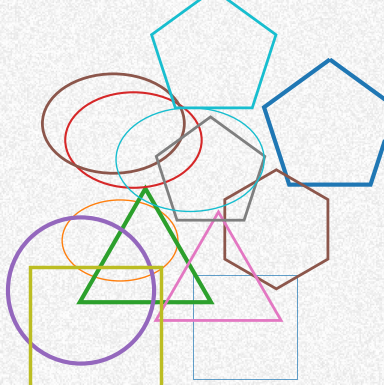[{"shape": "square", "thickness": 0.5, "radius": 0.67, "center": [0.636, 0.15]}, {"shape": "pentagon", "thickness": 3, "radius": 0.9, "center": [0.857, 0.666]}, {"shape": "oval", "thickness": 1, "radius": 0.75, "center": [0.312, 0.375]}, {"shape": "triangle", "thickness": 3, "radius": 0.98, "center": [0.378, 0.313]}, {"shape": "oval", "thickness": 1.5, "radius": 0.89, "center": [0.347, 0.636]}, {"shape": "circle", "thickness": 3, "radius": 0.95, "center": [0.21, 0.245]}, {"shape": "oval", "thickness": 2, "radius": 0.92, "center": [0.294, 0.679]}, {"shape": "hexagon", "thickness": 2, "radius": 0.77, "center": [0.718, 0.404]}, {"shape": "triangle", "thickness": 2, "radius": 0.94, "center": [0.567, 0.262]}, {"shape": "pentagon", "thickness": 2, "radius": 0.74, "center": [0.547, 0.548]}, {"shape": "square", "thickness": 2.5, "radius": 0.85, "center": [0.247, 0.136]}, {"shape": "oval", "thickness": 1, "radius": 0.96, "center": [0.494, 0.585]}, {"shape": "pentagon", "thickness": 2, "radius": 0.85, "center": [0.555, 0.857]}]